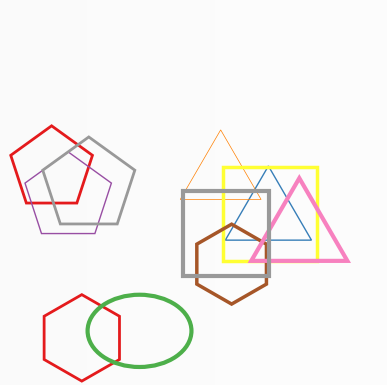[{"shape": "hexagon", "thickness": 2, "radius": 0.56, "center": [0.211, 0.122]}, {"shape": "pentagon", "thickness": 2, "radius": 0.55, "center": [0.133, 0.562]}, {"shape": "triangle", "thickness": 1, "radius": 0.64, "center": [0.693, 0.44]}, {"shape": "oval", "thickness": 3, "radius": 0.67, "center": [0.36, 0.141]}, {"shape": "pentagon", "thickness": 1, "radius": 0.59, "center": [0.176, 0.488]}, {"shape": "triangle", "thickness": 0.5, "radius": 0.6, "center": [0.569, 0.542]}, {"shape": "square", "thickness": 2.5, "radius": 0.61, "center": [0.696, 0.443]}, {"shape": "hexagon", "thickness": 2.5, "radius": 0.52, "center": [0.598, 0.314]}, {"shape": "triangle", "thickness": 3, "radius": 0.72, "center": [0.772, 0.394]}, {"shape": "square", "thickness": 3, "radius": 0.55, "center": [0.582, 0.394]}, {"shape": "pentagon", "thickness": 2, "radius": 0.62, "center": [0.229, 0.519]}]